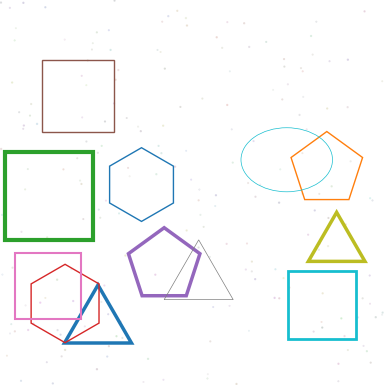[{"shape": "hexagon", "thickness": 1, "radius": 0.48, "center": [0.368, 0.521]}, {"shape": "triangle", "thickness": 2.5, "radius": 0.5, "center": [0.255, 0.159]}, {"shape": "pentagon", "thickness": 1, "radius": 0.49, "center": [0.849, 0.561]}, {"shape": "square", "thickness": 3, "radius": 0.57, "center": [0.127, 0.492]}, {"shape": "hexagon", "thickness": 1, "radius": 0.51, "center": [0.169, 0.212]}, {"shape": "pentagon", "thickness": 2.5, "radius": 0.49, "center": [0.426, 0.311]}, {"shape": "square", "thickness": 1, "radius": 0.47, "center": [0.203, 0.751]}, {"shape": "square", "thickness": 1.5, "radius": 0.43, "center": [0.124, 0.258]}, {"shape": "triangle", "thickness": 0.5, "radius": 0.52, "center": [0.516, 0.273]}, {"shape": "triangle", "thickness": 2.5, "radius": 0.42, "center": [0.874, 0.364]}, {"shape": "square", "thickness": 2, "radius": 0.44, "center": [0.836, 0.207]}, {"shape": "oval", "thickness": 0.5, "radius": 0.59, "center": [0.745, 0.585]}]